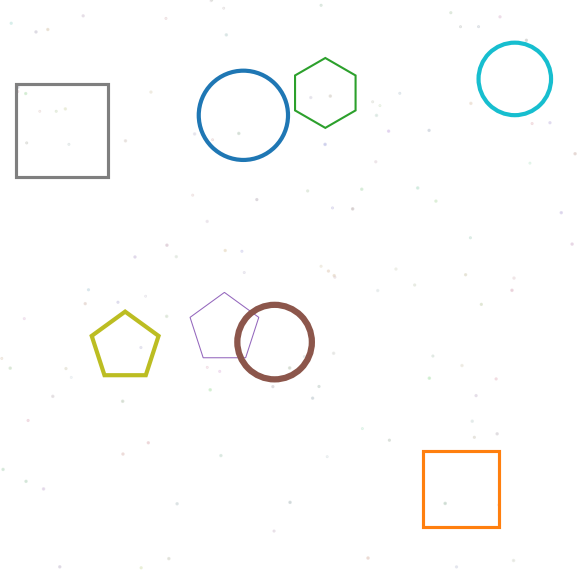[{"shape": "circle", "thickness": 2, "radius": 0.39, "center": [0.421, 0.799]}, {"shape": "square", "thickness": 1.5, "radius": 0.33, "center": [0.798, 0.152]}, {"shape": "hexagon", "thickness": 1, "radius": 0.3, "center": [0.563, 0.838]}, {"shape": "pentagon", "thickness": 0.5, "radius": 0.31, "center": [0.389, 0.43]}, {"shape": "circle", "thickness": 3, "radius": 0.32, "center": [0.475, 0.407]}, {"shape": "square", "thickness": 1.5, "radius": 0.4, "center": [0.107, 0.773]}, {"shape": "pentagon", "thickness": 2, "radius": 0.3, "center": [0.217, 0.399]}, {"shape": "circle", "thickness": 2, "radius": 0.31, "center": [0.891, 0.862]}]